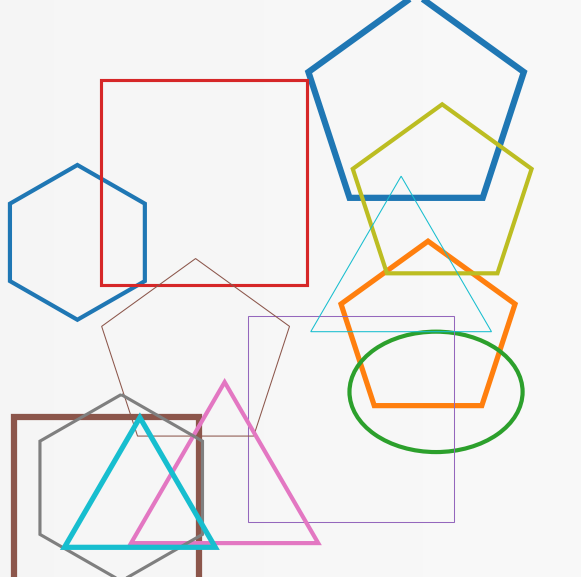[{"shape": "hexagon", "thickness": 2, "radius": 0.67, "center": [0.133, 0.579]}, {"shape": "pentagon", "thickness": 3, "radius": 0.97, "center": [0.716, 0.814]}, {"shape": "pentagon", "thickness": 2.5, "radius": 0.79, "center": [0.736, 0.424]}, {"shape": "oval", "thickness": 2, "radius": 0.74, "center": [0.75, 0.321]}, {"shape": "square", "thickness": 1.5, "radius": 0.88, "center": [0.351, 0.683]}, {"shape": "square", "thickness": 0.5, "radius": 0.89, "center": [0.604, 0.274]}, {"shape": "pentagon", "thickness": 0.5, "radius": 0.85, "center": [0.336, 0.381]}, {"shape": "square", "thickness": 3, "radius": 0.8, "center": [0.183, 0.118]}, {"shape": "triangle", "thickness": 2, "radius": 0.93, "center": [0.386, 0.152]}, {"shape": "hexagon", "thickness": 1.5, "radius": 0.81, "center": [0.209, 0.155]}, {"shape": "pentagon", "thickness": 2, "radius": 0.81, "center": [0.761, 0.657]}, {"shape": "triangle", "thickness": 2.5, "radius": 0.75, "center": [0.241, 0.126]}, {"shape": "triangle", "thickness": 0.5, "radius": 0.9, "center": [0.69, 0.515]}]